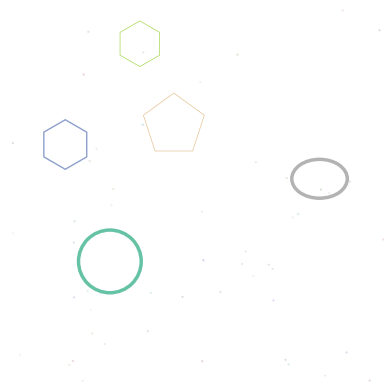[{"shape": "circle", "thickness": 2.5, "radius": 0.41, "center": [0.285, 0.321]}, {"shape": "hexagon", "thickness": 1, "radius": 0.32, "center": [0.17, 0.625]}, {"shape": "hexagon", "thickness": 0.5, "radius": 0.3, "center": [0.363, 0.886]}, {"shape": "pentagon", "thickness": 0.5, "radius": 0.42, "center": [0.452, 0.675]}, {"shape": "oval", "thickness": 2.5, "radius": 0.36, "center": [0.83, 0.536]}]